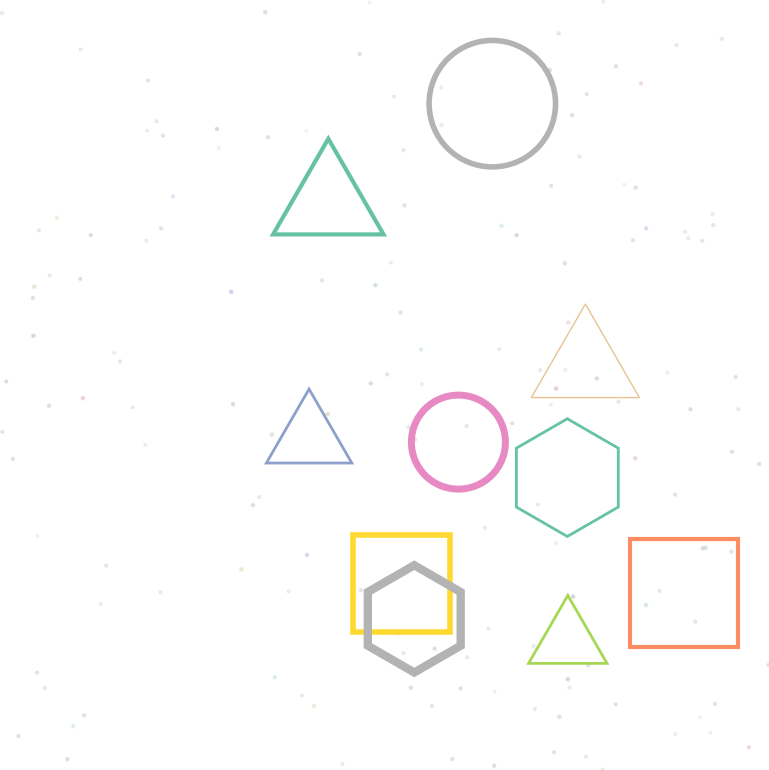[{"shape": "hexagon", "thickness": 1, "radius": 0.38, "center": [0.737, 0.38]}, {"shape": "triangle", "thickness": 1.5, "radius": 0.41, "center": [0.426, 0.737]}, {"shape": "square", "thickness": 1.5, "radius": 0.35, "center": [0.889, 0.23]}, {"shape": "triangle", "thickness": 1, "radius": 0.32, "center": [0.401, 0.431]}, {"shape": "circle", "thickness": 2.5, "radius": 0.31, "center": [0.595, 0.426]}, {"shape": "triangle", "thickness": 1, "radius": 0.29, "center": [0.737, 0.168]}, {"shape": "square", "thickness": 2, "radius": 0.32, "center": [0.521, 0.242]}, {"shape": "triangle", "thickness": 0.5, "radius": 0.41, "center": [0.76, 0.524]}, {"shape": "hexagon", "thickness": 3, "radius": 0.35, "center": [0.538, 0.196]}, {"shape": "circle", "thickness": 2, "radius": 0.41, "center": [0.639, 0.865]}]